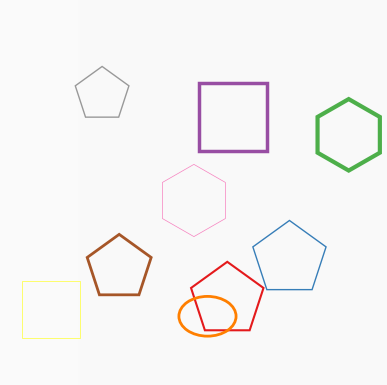[{"shape": "pentagon", "thickness": 1.5, "radius": 0.49, "center": [0.587, 0.222]}, {"shape": "pentagon", "thickness": 1, "radius": 0.5, "center": [0.747, 0.328]}, {"shape": "hexagon", "thickness": 3, "radius": 0.46, "center": [0.9, 0.65]}, {"shape": "square", "thickness": 2.5, "radius": 0.44, "center": [0.601, 0.697]}, {"shape": "oval", "thickness": 2, "radius": 0.37, "center": [0.535, 0.179]}, {"shape": "square", "thickness": 0.5, "radius": 0.37, "center": [0.131, 0.197]}, {"shape": "pentagon", "thickness": 2, "radius": 0.43, "center": [0.308, 0.304]}, {"shape": "hexagon", "thickness": 0.5, "radius": 0.47, "center": [0.5, 0.479]}, {"shape": "pentagon", "thickness": 1, "radius": 0.36, "center": [0.264, 0.755]}]